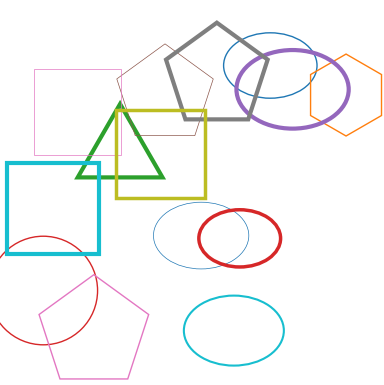[{"shape": "oval", "thickness": 0.5, "radius": 0.62, "center": [0.522, 0.388]}, {"shape": "oval", "thickness": 1, "radius": 0.61, "center": [0.702, 0.83]}, {"shape": "hexagon", "thickness": 1, "radius": 0.53, "center": [0.899, 0.753]}, {"shape": "triangle", "thickness": 3, "radius": 0.64, "center": [0.312, 0.603]}, {"shape": "oval", "thickness": 2.5, "radius": 0.53, "center": [0.623, 0.381]}, {"shape": "circle", "thickness": 1, "radius": 0.71, "center": [0.112, 0.245]}, {"shape": "oval", "thickness": 3, "radius": 0.73, "center": [0.76, 0.768]}, {"shape": "pentagon", "thickness": 0.5, "radius": 0.66, "center": [0.429, 0.754]}, {"shape": "square", "thickness": 0.5, "radius": 0.56, "center": [0.201, 0.709]}, {"shape": "pentagon", "thickness": 1, "radius": 0.75, "center": [0.244, 0.137]}, {"shape": "pentagon", "thickness": 3, "radius": 0.69, "center": [0.563, 0.802]}, {"shape": "square", "thickness": 2.5, "radius": 0.58, "center": [0.416, 0.6]}, {"shape": "oval", "thickness": 1.5, "radius": 0.65, "center": [0.607, 0.141]}, {"shape": "square", "thickness": 3, "radius": 0.6, "center": [0.139, 0.458]}]